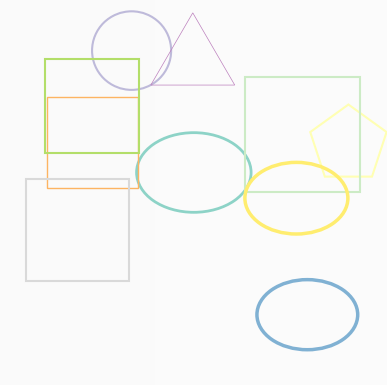[{"shape": "oval", "thickness": 2, "radius": 0.74, "center": [0.5, 0.552]}, {"shape": "pentagon", "thickness": 1.5, "radius": 0.52, "center": [0.899, 0.625]}, {"shape": "circle", "thickness": 1.5, "radius": 0.51, "center": [0.34, 0.869]}, {"shape": "oval", "thickness": 2.5, "radius": 0.65, "center": [0.793, 0.183]}, {"shape": "square", "thickness": 1, "radius": 0.59, "center": [0.238, 0.631]}, {"shape": "square", "thickness": 1.5, "radius": 0.61, "center": [0.238, 0.725]}, {"shape": "square", "thickness": 1.5, "radius": 0.66, "center": [0.2, 0.403]}, {"shape": "triangle", "thickness": 0.5, "radius": 0.63, "center": [0.497, 0.842]}, {"shape": "square", "thickness": 1.5, "radius": 0.75, "center": [0.781, 0.651]}, {"shape": "oval", "thickness": 2.5, "radius": 0.66, "center": [0.765, 0.485]}]